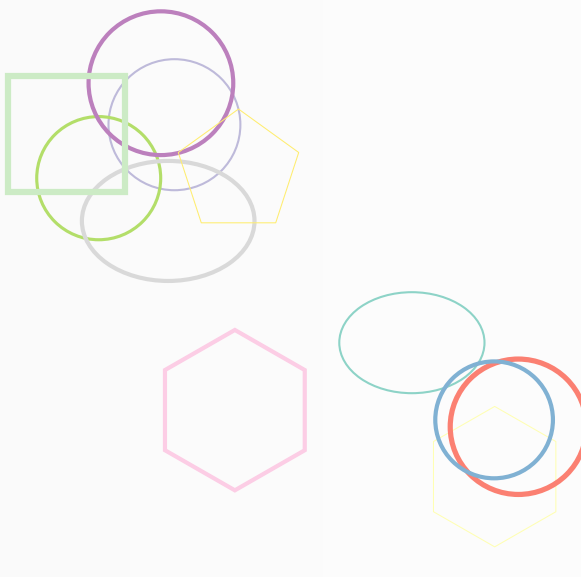[{"shape": "oval", "thickness": 1, "radius": 0.62, "center": [0.709, 0.406]}, {"shape": "hexagon", "thickness": 0.5, "radius": 0.61, "center": [0.851, 0.174]}, {"shape": "circle", "thickness": 1, "radius": 0.57, "center": [0.3, 0.783]}, {"shape": "circle", "thickness": 2.5, "radius": 0.59, "center": [0.892, 0.26]}, {"shape": "circle", "thickness": 2, "radius": 0.51, "center": [0.85, 0.272]}, {"shape": "circle", "thickness": 1.5, "radius": 0.53, "center": [0.17, 0.691]}, {"shape": "hexagon", "thickness": 2, "radius": 0.69, "center": [0.404, 0.289]}, {"shape": "oval", "thickness": 2, "radius": 0.74, "center": [0.289, 0.617]}, {"shape": "circle", "thickness": 2, "radius": 0.62, "center": [0.277, 0.855]}, {"shape": "square", "thickness": 3, "radius": 0.5, "center": [0.115, 0.767]}, {"shape": "pentagon", "thickness": 0.5, "radius": 0.54, "center": [0.41, 0.701]}]